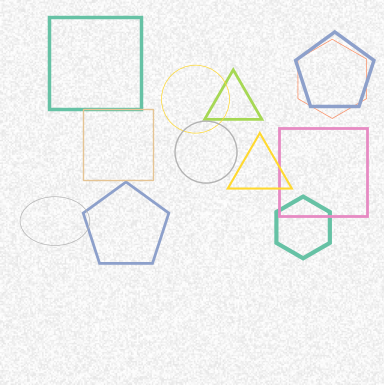[{"shape": "hexagon", "thickness": 3, "radius": 0.4, "center": [0.787, 0.409]}, {"shape": "square", "thickness": 2.5, "radius": 0.6, "center": [0.246, 0.837]}, {"shape": "hexagon", "thickness": 0.5, "radius": 0.51, "center": [0.863, 0.795]}, {"shape": "pentagon", "thickness": 2.5, "radius": 0.53, "center": [0.87, 0.81]}, {"shape": "pentagon", "thickness": 2, "radius": 0.58, "center": [0.327, 0.41]}, {"shape": "square", "thickness": 2, "radius": 0.57, "center": [0.839, 0.553]}, {"shape": "triangle", "thickness": 2, "radius": 0.43, "center": [0.606, 0.733]}, {"shape": "circle", "thickness": 0.5, "radius": 0.44, "center": [0.508, 0.742]}, {"shape": "triangle", "thickness": 1.5, "radius": 0.48, "center": [0.675, 0.558]}, {"shape": "square", "thickness": 1, "radius": 0.46, "center": [0.307, 0.625]}, {"shape": "oval", "thickness": 0.5, "radius": 0.45, "center": [0.143, 0.426]}, {"shape": "circle", "thickness": 1, "radius": 0.4, "center": [0.535, 0.605]}]